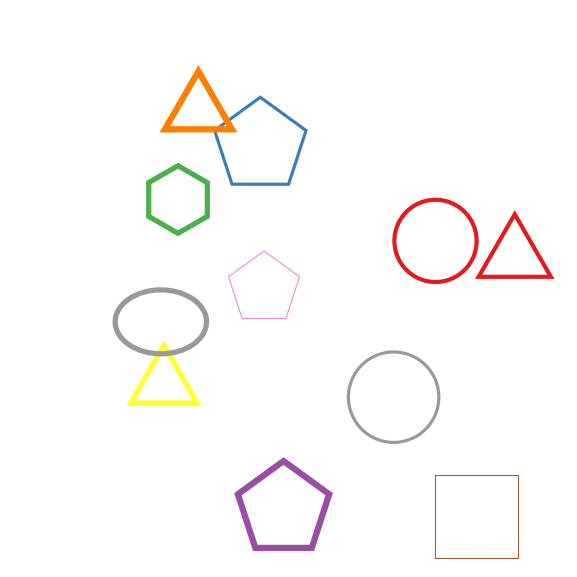[{"shape": "circle", "thickness": 2, "radius": 0.36, "center": [0.754, 0.582]}, {"shape": "triangle", "thickness": 2, "radius": 0.36, "center": [0.891, 0.556]}, {"shape": "pentagon", "thickness": 1.5, "radius": 0.42, "center": [0.451, 0.747]}, {"shape": "hexagon", "thickness": 2.5, "radius": 0.29, "center": [0.308, 0.654]}, {"shape": "pentagon", "thickness": 3, "radius": 0.42, "center": [0.491, 0.118]}, {"shape": "triangle", "thickness": 3, "radius": 0.34, "center": [0.344, 0.809]}, {"shape": "triangle", "thickness": 2.5, "radius": 0.33, "center": [0.284, 0.335]}, {"shape": "square", "thickness": 0.5, "radius": 0.36, "center": [0.826, 0.105]}, {"shape": "pentagon", "thickness": 0.5, "radius": 0.32, "center": [0.457, 0.5]}, {"shape": "circle", "thickness": 1.5, "radius": 0.39, "center": [0.682, 0.311]}, {"shape": "oval", "thickness": 2.5, "radius": 0.4, "center": [0.279, 0.442]}]